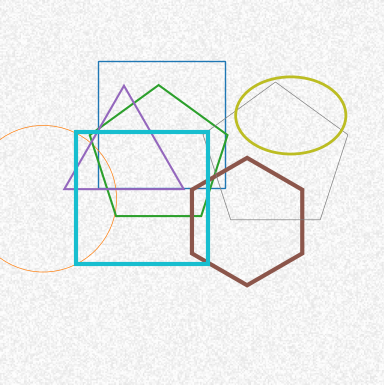[{"shape": "square", "thickness": 1, "radius": 0.83, "center": [0.42, 0.676]}, {"shape": "circle", "thickness": 0.5, "radius": 0.95, "center": [0.112, 0.484]}, {"shape": "pentagon", "thickness": 1.5, "radius": 0.94, "center": [0.412, 0.591]}, {"shape": "triangle", "thickness": 1.5, "radius": 0.9, "center": [0.322, 0.598]}, {"shape": "hexagon", "thickness": 3, "radius": 0.83, "center": [0.642, 0.424]}, {"shape": "pentagon", "thickness": 0.5, "radius": 0.99, "center": [0.715, 0.589]}, {"shape": "oval", "thickness": 2, "radius": 0.72, "center": [0.755, 0.7]}, {"shape": "square", "thickness": 3, "radius": 0.86, "center": [0.369, 0.486]}]